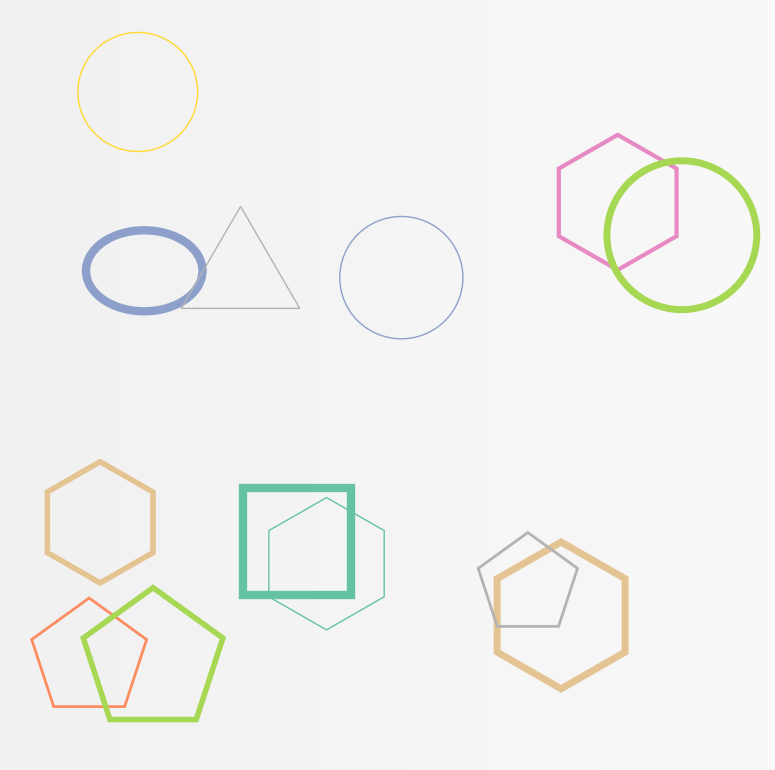[{"shape": "hexagon", "thickness": 0.5, "radius": 0.43, "center": [0.421, 0.268]}, {"shape": "square", "thickness": 3, "radius": 0.35, "center": [0.384, 0.297]}, {"shape": "pentagon", "thickness": 1, "radius": 0.39, "center": [0.115, 0.145]}, {"shape": "circle", "thickness": 0.5, "radius": 0.4, "center": [0.518, 0.639]}, {"shape": "oval", "thickness": 3, "radius": 0.38, "center": [0.186, 0.648]}, {"shape": "hexagon", "thickness": 1.5, "radius": 0.44, "center": [0.797, 0.737]}, {"shape": "circle", "thickness": 2.5, "radius": 0.48, "center": [0.88, 0.695]}, {"shape": "pentagon", "thickness": 2, "radius": 0.47, "center": [0.198, 0.142]}, {"shape": "circle", "thickness": 0.5, "radius": 0.39, "center": [0.178, 0.881]}, {"shape": "hexagon", "thickness": 2.5, "radius": 0.48, "center": [0.724, 0.201]}, {"shape": "hexagon", "thickness": 2, "radius": 0.39, "center": [0.129, 0.322]}, {"shape": "pentagon", "thickness": 1, "radius": 0.34, "center": [0.681, 0.241]}, {"shape": "triangle", "thickness": 0.5, "radius": 0.44, "center": [0.31, 0.644]}]